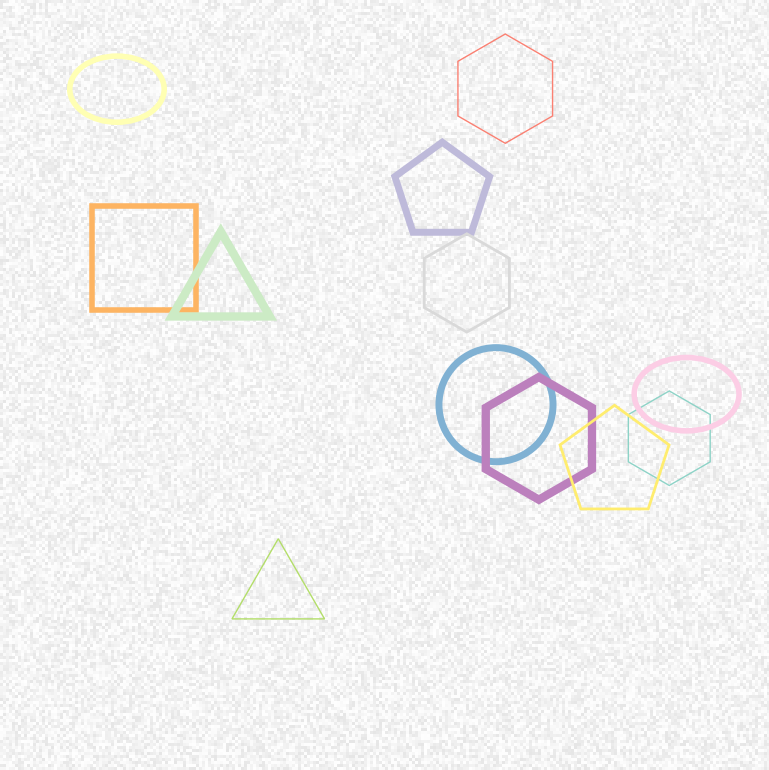[{"shape": "hexagon", "thickness": 0.5, "radius": 0.31, "center": [0.869, 0.431]}, {"shape": "oval", "thickness": 2, "radius": 0.31, "center": [0.152, 0.884]}, {"shape": "pentagon", "thickness": 2.5, "radius": 0.32, "center": [0.574, 0.751]}, {"shape": "hexagon", "thickness": 0.5, "radius": 0.35, "center": [0.656, 0.885]}, {"shape": "circle", "thickness": 2.5, "radius": 0.37, "center": [0.644, 0.474]}, {"shape": "square", "thickness": 2, "radius": 0.34, "center": [0.187, 0.665]}, {"shape": "triangle", "thickness": 0.5, "radius": 0.35, "center": [0.361, 0.231]}, {"shape": "oval", "thickness": 2, "radius": 0.34, "center": [0.892, 0.488]}, {"shape": "hexagon", "thickness": 1, "radius": 0.32, "center": [0.606, 0.633]}, {"shape": "hexagon", "thickness": 3, "radius": 0.4, "center": [0.7, 0.431]}, {"shape": "triangle", "thickness": 3, "radius": 0.37, "center": [0.287, 0.626]}, {"shape": "pentagon", "thickness": 1, "radius": 0.37, "center": [0.798, 0.399]}]